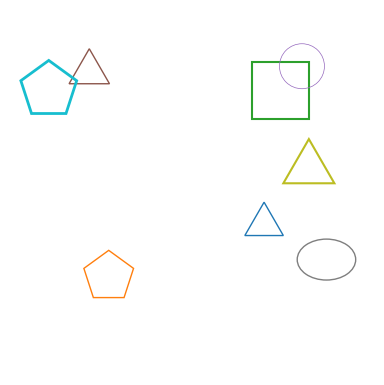[{"shape": "triangle", "thickness": 1, "radius": 0.29, "center": [0.686, 0.417]}, {"shape": "pentagon", "thickness": 1, "radius": 0.34, "center": [0.282, 0.282]}, {"shape": "square", "thickness": 1.5, "radius": 0.37, "center": [0.729, 0.766]}, {"shape": "circle", "thickness": 0.5, "radius": 0.29, "center": [0.784, 0.828]}, {"shape": "triangle", "thickness": 1, "radius": 0.3, "center": [0.232, 0.813]}, {"shape": "oval", "thickness": 1, "radius": 0.38, "center": [0.848, 0.326]}, {"shape": "triangle", "thickness": 1.5, "radius": 0.38, "center": [0.802, 0.562]}, {"shape": "pentagon", "thickness": 2, "radius": 0.38, "center": [0.127, 0.767]}]